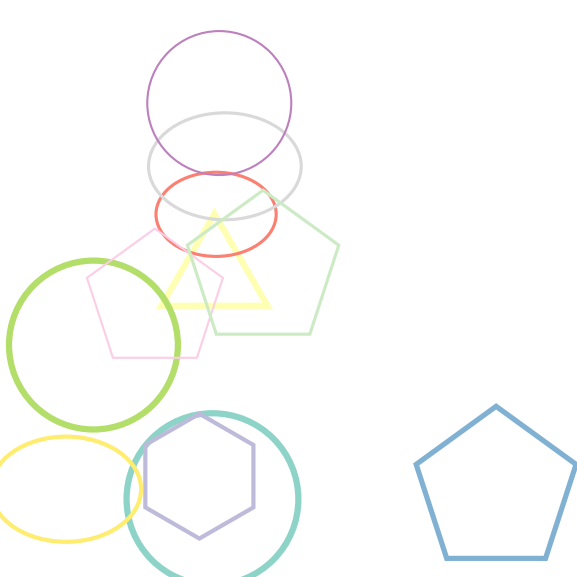[{"shape": "circle", "thickness": 3, "radius": 0.74, "center": [0.368, 0.135]}, {"shape": "triangle", "thickness": 3, "radius": 0.53, "center": [0.371, 0.523]}, {"shape": "hexagon", "thickness": 2, "radius": 0.54, "center": [0.345, 0.175]}, {"shape": "oval", "thickness": 1.5, "radius": 0.52, "center": [0.374, 0.628]}, {"shape": "pentagon", "thickness": 2.5, "radius": 0.73, "center": [0.859, 0.15]}, {"shape": "circle", "thickness": 3, "radius": 0.73, "center": [0.162, 0.402]}, {"shape": "pentagon", "thickness": 1, "radius": 0.62, "center": [0.268, 0.48]}, {"shape": "oval", "thickness": 1.5, "radius": 0.66, "center": [0.389, 0.711]}, {"shape": "circle", "thickness": 1, "radius": 0.62, "center": [0.38, 0.821]}, {"shape": "pentagon", "thickness": 1.5, "radius": 0.69, "center": [0.456, 0.532]}, {"shape": "oval", "thickness": 2, "radius": 0.65, "center": [0.114, 0.152]}]